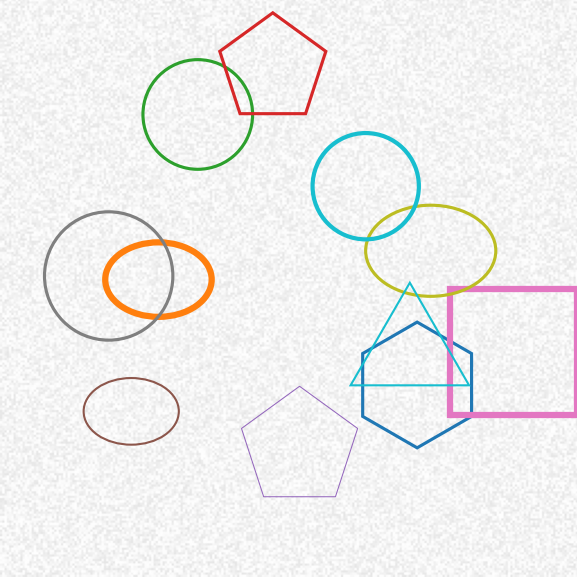[{"shape": "hexagon", "thickness": 1.5, "radius": 0.54, "center": [0.722, 0.333]}, {"shape": "oval", "thickness": 3, "radius": 0.46, "center": [0.274, 0.515]}, {"shape": "circle", "thickness": 1.5, "radius": 0.47, "center": [0.342, 0.801]}, {"shape": "pentagon", "thickness": 1.5, "radius": 0.48, "center": [0.472, 0.88]}, {"shape": "pentagon", "thickness": 0.5, "radius": 0.53, "center": [0.519, 0.225]}, {"shape": "oval", "thickness": 1, "radius": 0.41, "center": [0.227, 0.287]}, {"shape": "square", "thickness": 3, "radius": 0.55, "center": [0.889, 0.39]}, {"shape": "circle", "thickness": 1.5, "radius": 0.56, "center": [0.188, 0.521]}, {"shape": "oval", "thickness": 1.5, "radius": 0.56, "center": [0.746, 0.565]}, {"shape": "circle", "thickness": 2, "radius": 0.46, "center": [0.633, 0.677]}, {"shape": "triangle", "thickness": 1, "radius": 0.59, "center": [0.71, 0.391]}]